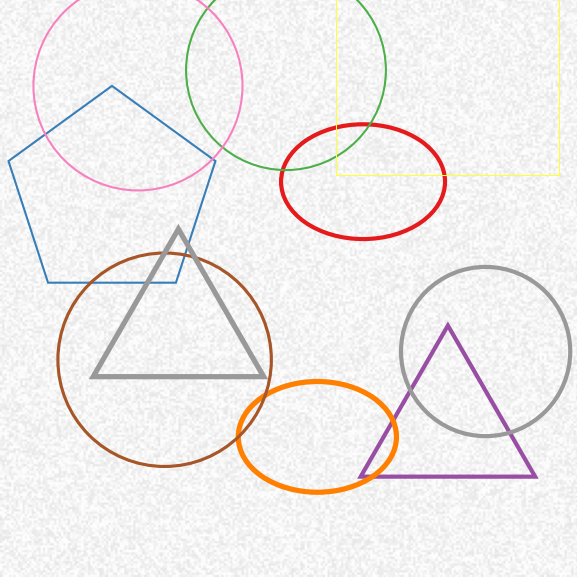[{"shape": "oval", "thickness": 2, "radius": 0.71, "center": [0.629, 0.685]}, {"shape": "pentagon", "thickness": 1, "radius": 0.94, "center": [0.194, 0.662]}, {"shape": "circle", "thickness": 1, "radius": 0.86, "center": [0.495, 0.878]}, {"shape": "triangle", "thickness": 2, "radius": 0.87, "center": [0.776, 0.261]}, {"shape": "oval", "thickness": 2.5, "radius": 0.68, "center": [0.55, 0.243]}, {"shape": "square", "thickness": 0.5, "radius": 0.96, "center": [0.775, 0.888]}, {"shape": "circle", "thickness": 1.5, "radius": 0.92, "center": [0.285, 0.376]}, {"shape": "circle", "thickness": 1, "radius": 0.91, "center": [0.239, 0.85]}, {"shape": "circle", "thickness": 2, "radius": 0.73, "center": [0.841, 0.39]}, {"shape": "triangle", "thickness": 2.5, "radius": 0.85, "center": [0.309, 0.432]}]